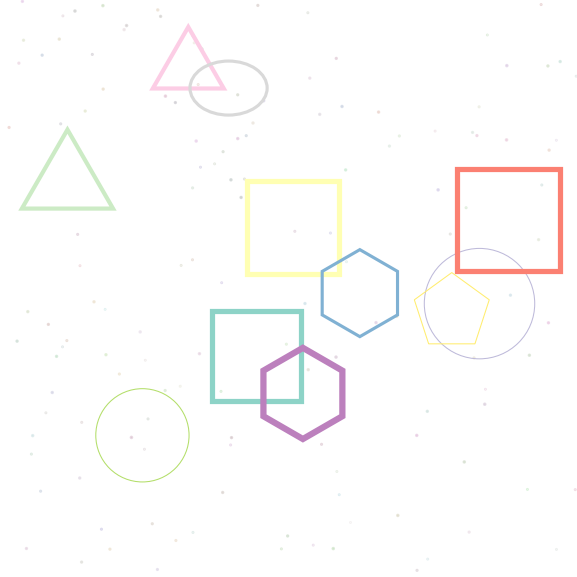[{"shape": "square", "thickness": 2.5, "radius": 0.39, "center": [0.444, 0.383]}, {"shape": "square", "thickness": 2.5, "radius": 0.4, "center": [0.508, 0.605]}, {"shape": "circle", "thickness": 0.5, "radius": 0.48, "center": [0.83, 0.473]}, {"shape": "square", "thickness": 2.5, "radius": 0.44, "center": [0.88, 0.618]}, {"shape": "hexagon", "thickness": 1.5, "radius": 0.38, "center": [0.623, 0.492]}, {"shape": "circle", "thickness": 0.5, "radius": 0.4, "center": [0.247, 0.245]}, {"shape": "triangle", "thickness": 2, "radius": 0.35, "center": [0.326, 0.881]}, {"shape": "oval", "thickness": 1.5, "radius": 0.33, "center": [0.396, 0.847]}, {"shape": "hexagon", "thickness": 3, "radius": 0.39, "center": [0.524, 0.318]}, {"shape": "triangle", "thickness": 2, "radius": 0.46, "center": [0.117, 0.684]}, {"shape": "pentagon", "thickness": 0.5, "radius": 0.34, "center": [0.782, 0.459]}]